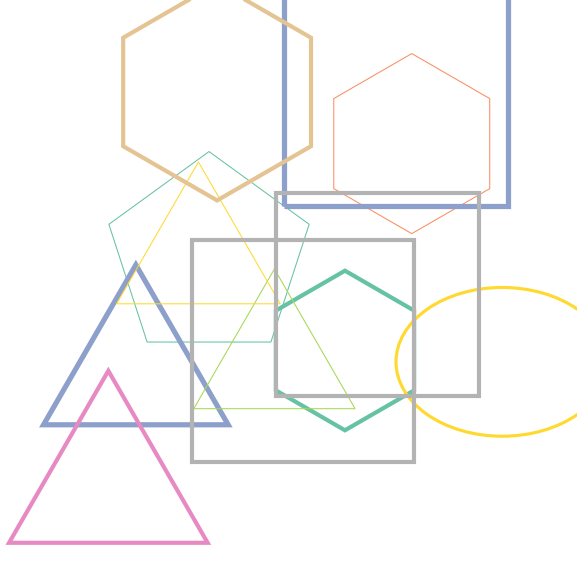[{"shape": "hexagon", "thickness": 2, "radius": 0.69, "center": [0.597, 0.392]}, {"shape": "pentagon", "thickness": 0.5, "radius": 0.91, "center": [0.362, 0.554]}, {"shape": "hexagon", "thickness": 0.5, "radius": 0.78, "center": [0.713, 0.75]}, {"shape": "triangle", "thickness": 2.5, "radius": 0.92, "center": [0.235, 0.356]}, {"shape": "square", "thickness": 2.5, "radius": 0.97, "center": [0.686, 0.835]}, {"shape": "triangle", "thickness": 2, "radius": 0.99, "center": [0.188, 0.159]}, {"shape": "triangle", "thickness": 0.5, "radius": 0.81, "center": [0.475, 0.372]}, {"shape": "oval", "thickness": 1.5, "radius": 0.92, "center": [0.87, 0.373]}, {"shape": "triangle", "thickness": 0.5, "radius": 0.82, "center": [0.344, 0.555]}, {"shape": "hexagon", "thickness": 2, "radius": 0.94, "center": [0.376, 0.84]}, {"shape": "square", "thickness": 2, "radius": 0.88, "center": [0.654, 0.49]}, {"shape": "square", "thickness": 2, "radius": 0.96, "center": [0.524, 0.391]}]